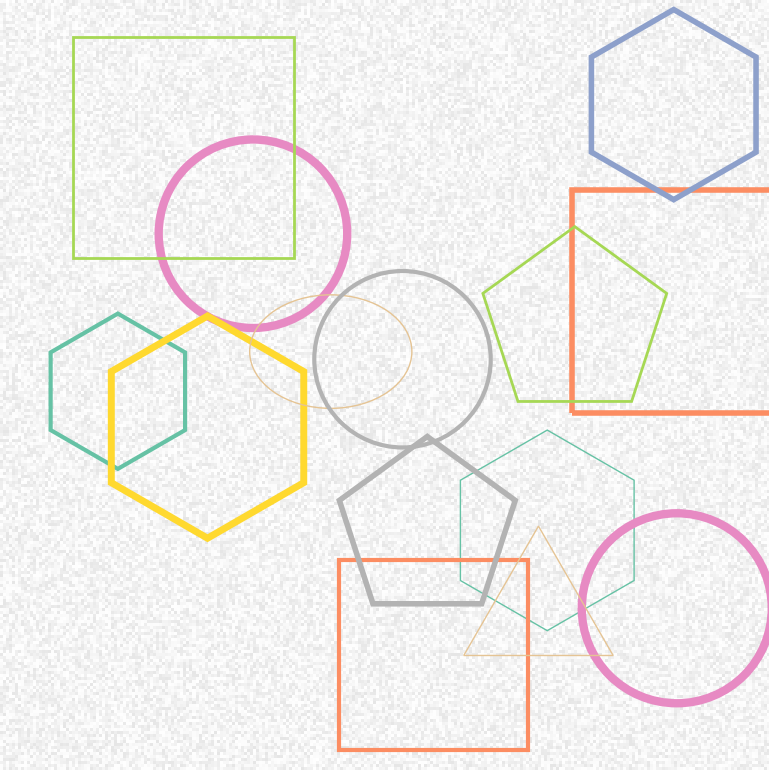[{"shape": "hexagon", "thickness": 0.5, "radius": 0.65, "center": [0.711, 0.311]}, {"shape": "hexagon", "thickness": 1.5, "radius": 0.5, "center": [0.153, 0.492]}, {"shape": "square", "thickness": 1.5, "radius": 0.61, "center": [0.563, 0.149]}, {"shape": "square", "thickness": 2, "radius": 0.73, "center": [0.888, 0.608]}, {"shape": "hexagon", "thickness": 2, "radius": 0.62, "center": [0.875, 0.864]}, {"shape": "circle", "thickness": 3, "radius": 0.62, "center": [0.879, 0.21]}, {"shape": "circle", "thickness": 3, "radius": 0.61, "center": [0.329, 0.696]}, {"shape": "square", "thickness": 1, "radius": 0.72, "center": [0.238, 0.809]}, {"shape": "pentagon", "thickness": 1, "radius": 0.63, "center": [0.746, 0.58]}, {"shape": "hexagon", "thickness": 2.5, "radius": 0.72, "center": [0.27, 0.445]}, {"shape": "oval", "thickness": 0.5, "radius": 0.53, "center": [0.43, 0.543]}, {"shape": "triangle", "thickness": 0.5, "radius": 0.56, "center": [0.699, 0.205]}, {"shape": "pentagon", "thickness": 2, "radius": 0.6, "center": [0.555, 0.313]}, {"shape": "circle", "thickness": 1.5, "radius": 0.57, "center": [0.523, 0.533]}]